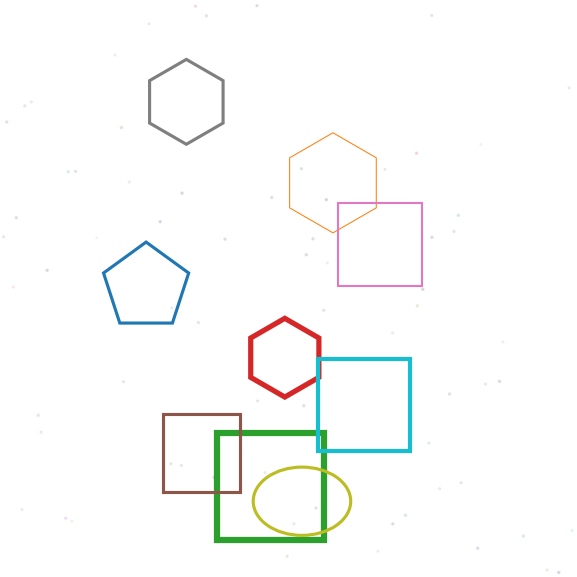[{"shape": "pentagon", "thickness": 1.5, "radius": 0.39, "center": [0.253, 0.502]}, {"shape": "hexagon", "thickness": 0.5, "radius": 0.43, "center": [0.577, 0.683]}, {"shape": "square", "thickness": 3, "radius": 0.47, "center": [0.468, 0.157]}, {"shape": "hexagon", "thickness": 2.5, "radius": 0.34, "center": [0.493, 0.38]}, {"shape": "square", "thickness": 1.5, "radius": 0.34, "center": [0.348, 0.215]}, {"shape": "square", "thickness": 1, "radius": 0.36, "center": [0.658, 0.576]}, {"shape": "hexagon", "thickness": 1.5, "radius": 0.37, "center": [0.323, 0.823]}, {"shape": "oval", "thickness": 1.5, "radius": 0.42, "center": [0.523, 0.131]}, {"shape": "square", "thickness": 2, "radius": 0.4, "center": [0.63, 0.298]}]